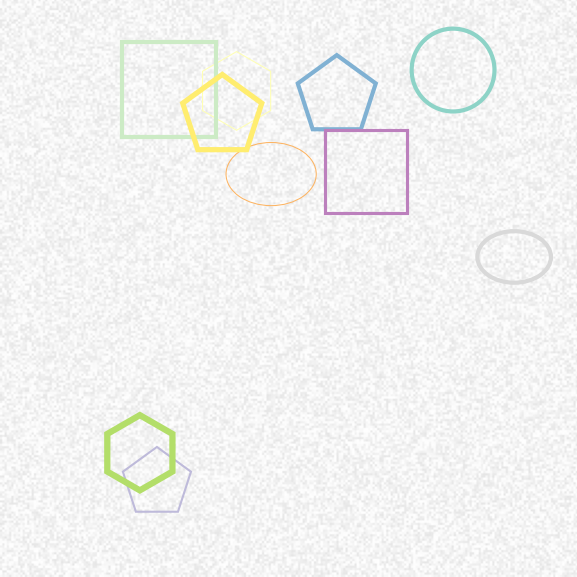[{"shape": "circle", "thickness": 2, "radius": 0.36, "center": [0.785, 0.878]}, {"shape": "hexagon", "thickness": 0.5, "radius": 0.34, "center": [0.41, 0.842]}, {"shape": "pentagon", "thickness": 1, "radius": 0.31, "center": [0.272, 0.163]}, {"shape": "pentagon", "thickness": 2, "radius": 0.36, "center": [0.583, 0.833]}, {"shape": "oval", "thickness": 0.5, "radius": 0.39, "center": [0.469, 0.698]}, {"shape": "hexagon", "thickness": 3, "radius": 0.33, "center": [0.242, 0.215]}, {"shape": "oval", "thickness": 2, "radius": 0.32, "center": [0.89, 0.554]}, {"shape": "square", "thickness": 1.5, "radius": 0.36, "center": [0.634, 0.703]}, {"shape": "square", "thickness": 2, "radius": 0.41, "center": [0.293, 0.844]}, {"shape": "pentagon", "thickness": 2.5, "radius": 0.36, "center": [0.385, 0.798]}]